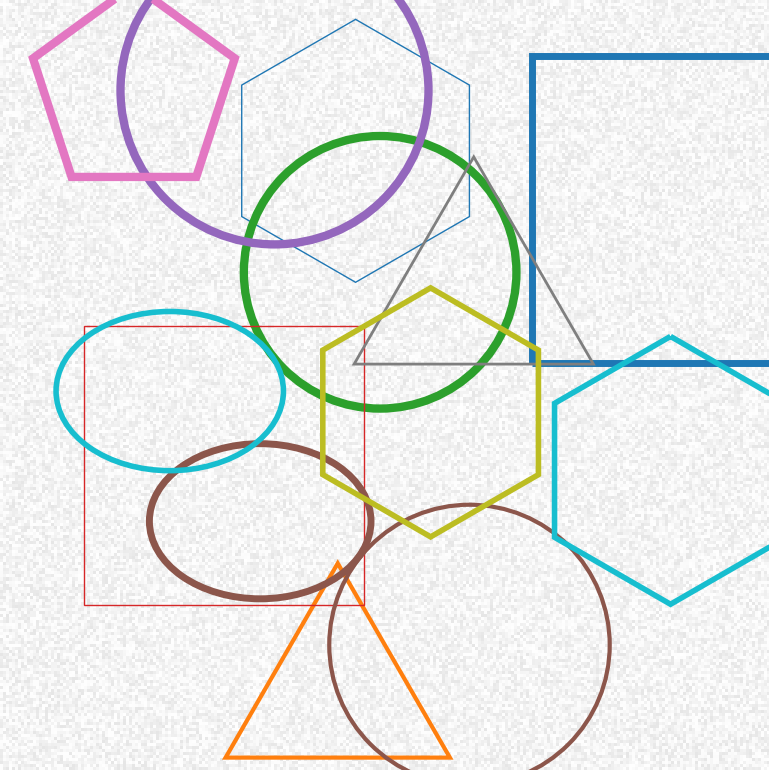[{"shape": "hexagon", "thickness": 0.5, "radius": 0.85, "center": [0.462, 0.804]}, {"shape": "square", "thickness": 2.5, "radius": 1.0, "center": [0.89, 0.728]}, {"shape": "triangle", "thickness": 1.5, "radius": 0.84, "center": [0.439, 0.1]}, {"shape": "circle", "thickness": 3, "radius": 0.88, "center": [0.494, 0.646]}, {"shape": "square", "thickness": 0.5, "radius": 0.91, "center": [0.291, 0.395]}, {"shape": "circle", "thickness": 3, "radius": 1.0, "center": [0.356, 0.883]}, {"shape": "circle", "thickness": 1.5, "radius": 0.91, "center": [0.61, 0.162]}, {"shape": "oval", "thickness": 2.5, "radius": 0.72, "center": [0.338, 0.323]}, {"shape": "pentagon", "thickness": 3, "radius": 0.69, "center": [0.174, 0.882]}, {"shape": "triangle", "thickness": 1, "radius": 0.9, "center": [0.615, 0.617]}, {"shape": "hexagon", "thickness": 2, "radius": 0.81, "center": [0.559, 0.464]}, {"shape": "hexagon", "thickness": 2, "radius": 0.87, "center": [0.871, 0.389]}, {"shape": "oval", "thickness": 2, "radius": 0.74, "center": [0.22, 0.492]}]